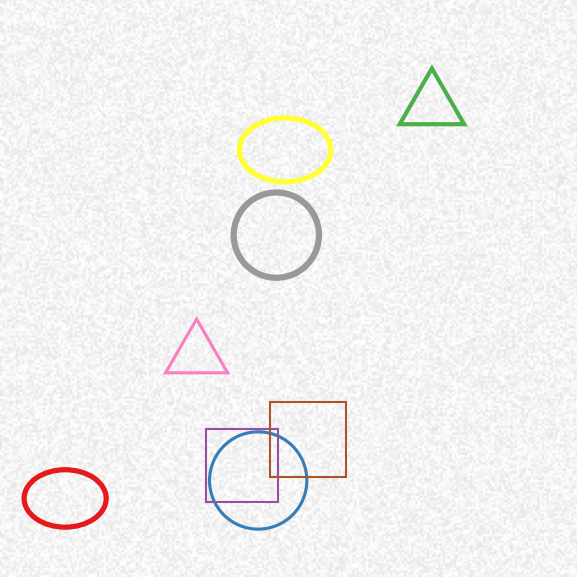[{"shape": "oval", "thickness": 2.5, "radius": 0.36, "center": [0.113, 0.136]}, {"shape": "circle", "thickness": 1.5, "radius": 0.42, "center": [0.447, 0.167]}, {"shape": "triangle", "thickness": 2, "radius": 0.32, "center": [0.748, 0.816]}, {"shape": "square", "thickness": 1, "radius": 0.31, "center": [0.419, 0.193]}, {"shape": "oval", "thickness": 2.5, "radius": 0.4, "center": [0.494, 0.74]}, {"shape": "square", "thickness": 1, "radius": 0.33, "center": [0.533, 0.238]}, {"shape": "triangle", "thickness": 1.5, "radius": 0.31, "center": [0.34, 0.385]}, {"shape": "circle", "thickness": 3, "radius": 0.37, "center": [0.479, 0.592]}]